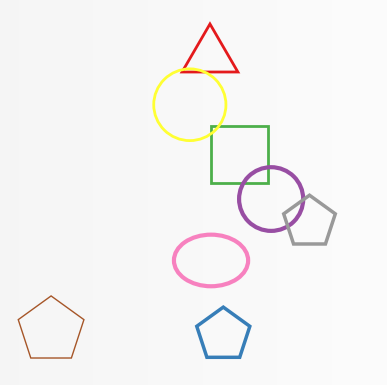[{"shape": "triangle", "thickness": 2, "radius": 0.42, "center": [0.542, 0.855]}, {"shape": "pentagon", "thickness": 2.5, "radius": 0.36, "center": [0.576, 0.13]}, {"shape": "square", "thickness": 2, "radius": 0.37, "center": [0.618, 0.598]}, {"shape": "circle", "thickness": 3, "radius": 0.41, "center": [0.7, 0.483]}, {"shape": "circle", "thickness": 2, "radius": 0.47, "center": [0.49, 0.728]}, {"shape": "pentagon", "thickness": 1, "radius": 0.45, "center": [0.132, 0.142]}, {"shape": "oval", "thickness": 3, "radius": 0.48, "center": [0.545, 0.323]}, {"shape": "pentagon", "thickness": 2.5, "radius": 0.35, "center": [0.799, 0.423]}]